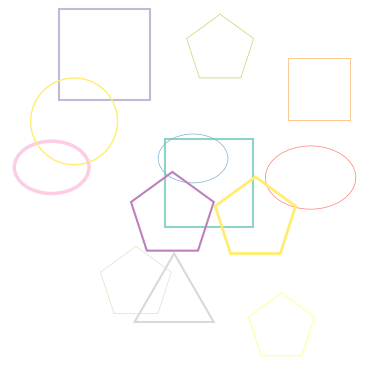[{"shape": "square", "thickness": 1.5, "radius": 0.57, "center": [0.542, 0.525]}, {"shape": "pentagon", "thickness": 1, "radius": 0.45, "center": [0.731, 0.149]}, {"shape": "square", "thickness": 1.5, "radius": 0.59, "center": [0.271, 0.858]}, {"shape": "oval", "thickness": 0.5, "radius": 0.59, "center": [0.807, 0.539]}, {"shape": "oval", "thickness": 0.5, "radius": 0.45, "center": [0.501, 0.588]}, {"shape": "square", "thickness": 0.5, "radius": 0.4, "center": [0.828, 0.769]}, {"shape": "pentagon", "thickness": 0.5, "radius": 0.46, "center": [0.572, 0.872]}, {"shape": "oval", "thickness": 2.5, "radius": 0.49, "center": [0.134, 0.565]}, {"shape": "triangle", "thickness": 1.5, "radius": 0.59, "center": [0.452, 0.223]}, {"shape": "pentagon", "thickness": 1.5, "radius": 0.56, "center": [0.448, 0.44]}, {"shape": "pentagon", "thickness": 0.5, "radius": 0.48, "center": [0.353, 0.264]}, {"shape": "pentagon", "thickness": 2, "radius": 0.55, "center": [0.663, 0.431]}, {"shape": "circle", "thickness": 1, "radius": 0.56, "center": [0.193, 0.685]}]